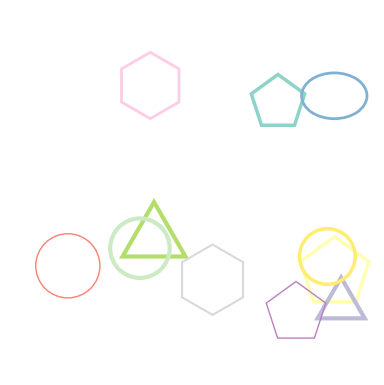[{"shape": "pentagon", "thickness": 2.5, "radius": 0.36, "center": [0.722, 0.734]}, {"shape": "pentagon", "thickness": 2.5, "radius": 0.47, "center": [0.869, 0.292]}, {"shape": "triangle", "thickness": 3, "radius": 0.35, "center": [0.886, 0.208]}, {"shape": "circle", "thickness": 1, "radius": 0.42, "center": [0.176, 0.31]}, {"shape": "oval", "thickness": 2, "radius": 0.42, "center": [0.868, 0.751]}, {"shape": "triangle", "thickness": 3, "radius": 0.47, "center": [0.4, 0.381]}, {"shape": "hexagon", "thickness": 2, "radius": 0.43, "center": [0.39, 0.778]}, {"shape": "hexagon", "thickness": 1.5, "radius": 0.46, "center": [0.552, 0.273]}, {"shape": "pentagon", "thickness": 1, "radius": 0.41, "center": [0.769, 0.188]}, {"shape": "circle", "thickness": 3, "radius": 0.39, "center": [0.363, 0.355]}, {"shape": "circle", "thickness": 2.5, "radius": 0.36, "center": [0.85, 0.334]}]